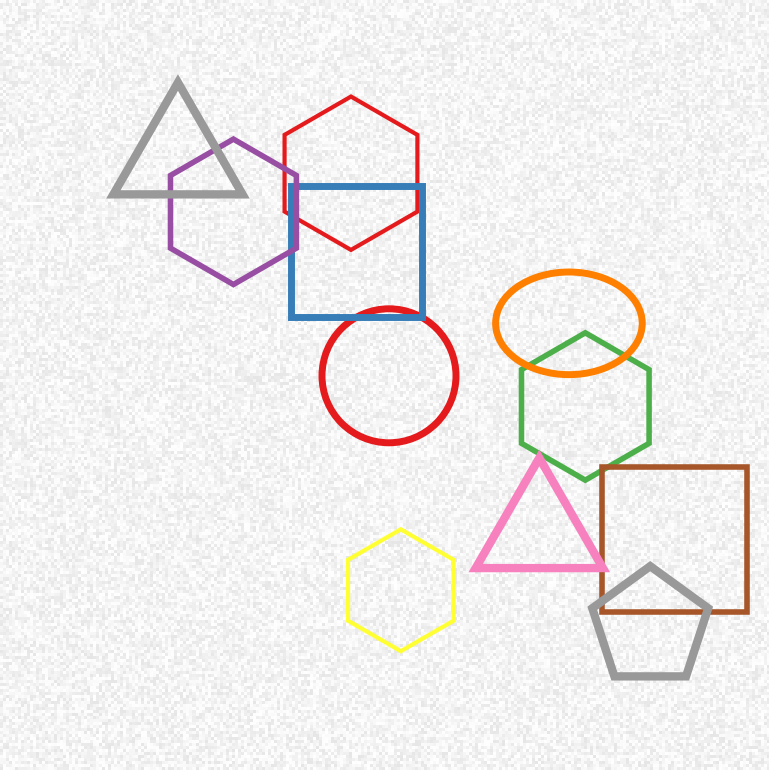[{"shape": "circle", "thickness": 2.5, "radius": 0.44, "center": [0.505, 0.512]}, {"shape": "hexagon", "thickness": 1.5, "radius": 0.5, "center": [0.456, 0.775]}, {"shape": "square", "thickness": 2.5, "radius": 0.43, "center": [0.463, 0.673]}, {"shape": "hexagon", "thickness": 2, "radius": 0.48, "center": [0.76, 0.472]}, {"shape": "hexagon", "thickness": 2, "radius": 0.47, "center": [0.303, 0.725]}, {"shape": "oval", "thickness": 2.5, "radius": 0.48, "center": [0.739, 0.58]}, {"shape": "hexagon", "thickness": 1.5, "radius": 0.4, "center": [0.521, 0.233]}, {"shape": "square", "thickness": 2, "radius": 0.47, "center": [0.876, 0.299]}, {"shape": "triangle", "thickness": 3, "radius": 0.48, "center": [0.7, 0.31]}, {"shape": "pentagon", "thickness": 3, "radius": 0.4, "center": [0.844, 0.186]}, {"shape": "triangle", "thickness": 3, "radius": 0.48, "center": [0.231, 0.796]}]